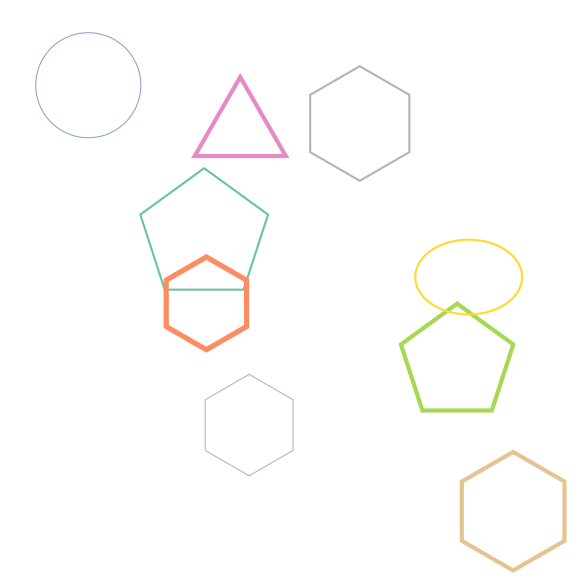[{"shape": "pentagon", "thickness": 1, "radius": 0.58, "center": [0.354, 0.592]}, {"shape": "hexagon", "thickness": 2.5, "radius": 0.4, "center": [0.357, 0.474]}, {"shape": "circle", "thickness": 0.5, "radius": 0.45, "center": [0.153, 0.852]}, {"shape": "triangle", "thickness": 2, "radius": 0.46, "center": [0.416, 0.775]}, {"shape": "pentagon", "thickness": 2, "radius": 0.51, "center": [0.792, 0.371]}, {"shape": "oval", "thickness": 1, "radius": 0.46, "center": [0.812, 0.519]}, {"shape": "hexagon", "thickness": 2, "radius": 0.51, "center": [0.889, 0.114]}, {"shape": "hexagon", "thickness": 1, "radius": 0.5, "center": [0.623, 0.785]}, {"shape": "hexagon", "thickness": 0.5, "radius": 0.44, "center": [0.431, 0.263]}]